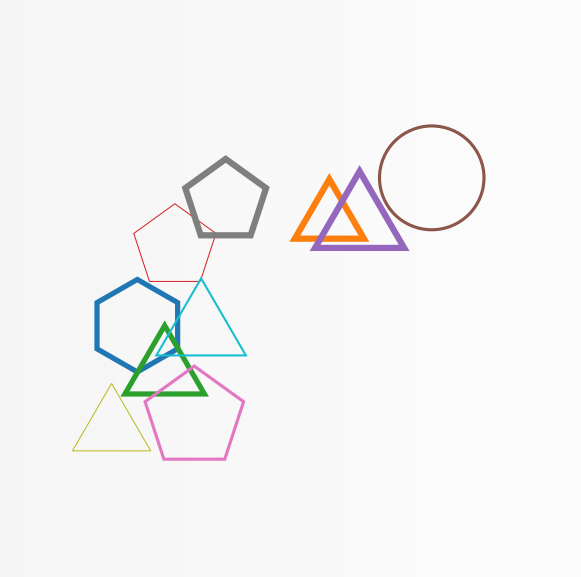[{"shape": "hexagon", "thickness": 2.5, "radius": 0.4, "center": [0.236, 0.435]}, {"shape": "triangle", "thickness": 3, "radius": 0.34, "center": [0.567, 0.62]}, {"shape": "triangle", "thickness": 2.5, "radius": 0.39, "center": [0.283, 0.356]}, {"shape": "pentagon", "thickness": 0.5, "radius": 0.37, "center": [0.301, 0.572]}, {"shape": "triangle", "thickness": 3, "radius": 0.44, "center": [0.619, 0.614]}, {"shape": "circle", "thickness": 1.5, "radius": 0.45, "center": [0.743, 0.691]}, {"shape": "pentagon", "thickness": 1.5, "radius": 0.45, "center": [0.334, 0.276]}, {"shape": "pentagon", "thickness": 3, "radius": 0.37, "center": [0.388, 0.651]}, {"shape": "triangle", "thickness": 0.5, "radius": 0.39, "center": [0.192, 0.257]}, {"shape": "triangle", "thickness": 1, "radius": 0.44, "center": [0.346, 0.428]}]